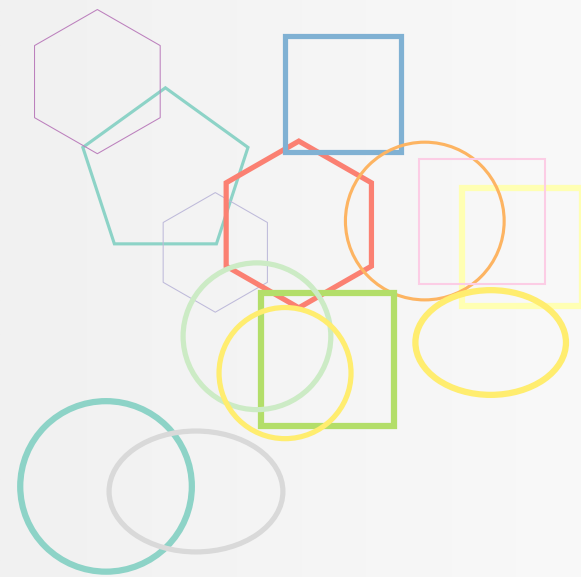[{"shape": "pentagon", "thickness": 1.5, "radius": 0.75, "center": [0.285, 0.698]}, {"shape": "circle", "thickness": 3, "radius": 0.74, "center": [0.182, 0.157]}, {"shape": "square", "thickness": 3, "radius": 0.51, "center": [0.898, 0.572]}, {"shape": "hexagon", "thickness": 0.5, "radius": 0.52, "center": [0.37, 0.562]}, {"shape": "hexagon", "thickness": 2.5, "radius": 0.72, "center": [0.514, 0.61]}, {"shape": "square", "thickness": 2.5, "radius": 0.5, "center": [0.59, 0.836]}, {"shape": "circle", "thickness": 1.5, "radius": 0.68, "center": [0.731, 0.616]}, {"shape": "square", "thickness": 3, "radius": 0.57, "center": [0.563, 0.377]}, {"shape": "square", "thickness": 1, "radius": 0.54, "center": [0.829, 0.615]}, {"shape": "oval", "thickness": 2.5, "radius": 0.75, "center": [0.337, 0.148]}, {"shape": "hexagon", "thickness": 0.5, "radius": 0.62, "center": [0.168, 0.858]}, {"shape": "circle", "thickness": 2.5, "radius": 0.64, "center": [0.442, 0.417]}, {"shape": "circle", "thickness": 2.5, "radius": 0.57, "center": [0.49, 0.353]}, {"shape": "oval", "thickness": 3, "radius": 0.65, "center": [0.844, 0.406]}]